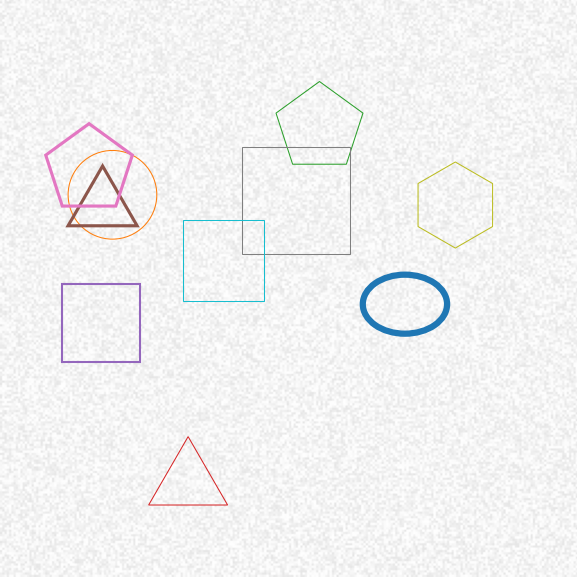[{"shape": "oval", "thickness": 3, "radius": 0.36, "center": [0.701, 0.472]}, {"shape": "circle", "thickness": 0.5, "radius": 0.38, "center": [0.195, 0.662]}, {"shape": "pentagon", "thickness": 0.5, "radius": 0.4, "center": [0.553, 0.779]}, {"shape": "triangle", "thickness": 0.5, "radius": 0.39, "center": [0.326, 0.164]}, {"shape": "square", "thickness": 1, "radius": 0.34, "center": [0.176, 0.44]}, {"shape": "triangle", "thickness": 1.5, "radius": 0.35, "center": [0.178, 0.643]}, {"shape": "pentagon", "thickness": 1.5, "radius": 0.39, "center": [0.154, 0.706]}, {"shape": "square", "thickness": 0.5, "radius": 0.46, "center": [0.513, 0.652]}, {"shape": "hexagon", "thickness": 0.5, "radius": 0.37, "center": [0.788, 0.644]}, {"shape": "square", "thickness": 0.5, "radius": 0.35, "center": [0.388, 0.547]}]